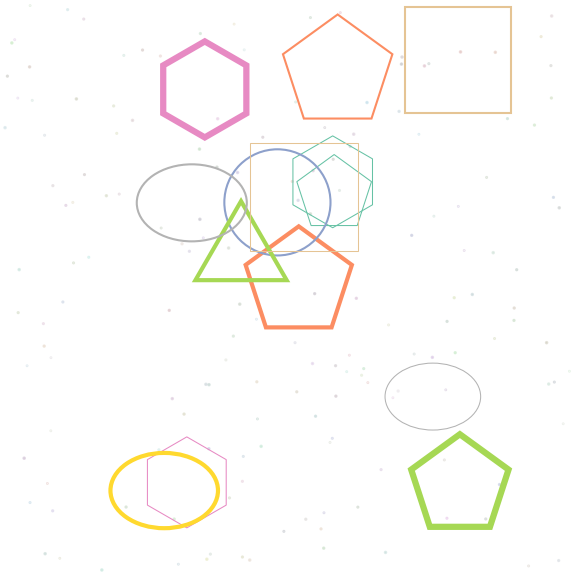[{"shape": "pentagon", "thickness": 0.5, "radius": 0.34, "center": [0.579, 0.664]}, {"shape": "hexagon", "thickness": 0.5, "radius": 0.4, "center": [0.576, 0.684]}, {"shape": "pentagon", "thickness": 1, "radius": 0.5, "center": [0.585, 0.874]}, {"shape": "pentagon", "thickness": 2, "radius": 0.48, "center": [0.517, 0.51]}, {"shape": "circle", "thickness": 1, "radius": 0.46, "center": [0.48, 0.649]}, {"shape": "hexagon", "thickness": 0.5, "radius": 0.39, "center": [0.323, 0.164]}, {"shape": "hexagon", "thickness": 3, "radius": 0.42, "center": [0.355, 0.844]}, {"shape": "pentagon", "thickness": 3, "radius": 0.44, "center": [0.796, 0.159]}, {"shape": "triangle", "thickness": 2, "radius": 0.46, "center": [0.417, 0.56]}, {"shape": "oval", "thickness": 2, "radius": 0.47, "center": [0.284, 0.15]}, {"shape": "square", "thickness": 1, "radius": 0.46, "center": [0.793, 0.895]}, {"shape": "square", "thickness": 0.5, "radius": 0.46, "center": [0.526, 0.658]}, {"shape": "oval", "thickness": 0.5, "radius": 0.41, "center": [0.75, 0.312]}, {"shape": "oval", "thickness": 1, "radius": 0.48, "center": [0.332, 0.648]}]